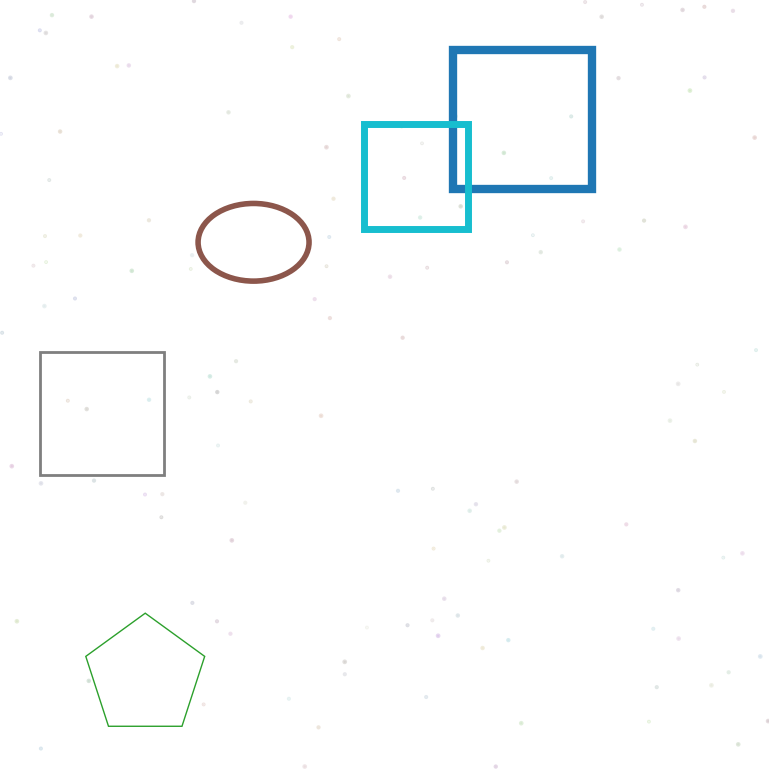[{"shape": "square", "thickness": 3, "radius": 0.45, "center": [0.679, 0.845]}, {"shape": "pentagon", "thickness": 0.5, "radius": 0.41, "center": [0.189, 0.122]}, {"shape": "oval", "thickness": 2, "radius": 0.36, "center": [0.329, 0.685]}, {"shape": "square", "thickness": 1, "radius": 0.4, "center": [0.132, 0.463]}, {"shape": "square", "thickness": 2.5, "radius": 0.34, "center": [0.541, 0.771]}]